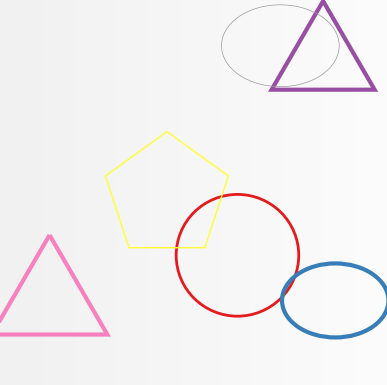[{"shape": "circle", "thickness": 2, "radius": 0.79, "center": [0.613, 0.337]}, {"shape": "oval", "thickness": 3, "radius": 0.69, "center": [0.865, 0.22]}, {"shape": "triangle", "thickness": 3, "radius": 0.77, "center": [0.834, 0.844]}, {"shape": "pentagon", "thickness": 1, "radius": 0.83, "center": [0.431, 0.492]}, {"shape": "triangle", "thickness": 3, "radius": 0.86, "center": [0.128, 0.217]}, {"shape": "oval", "thickness": 0.5, "radius": 0.76, "center": [0.723, 0.881]}]